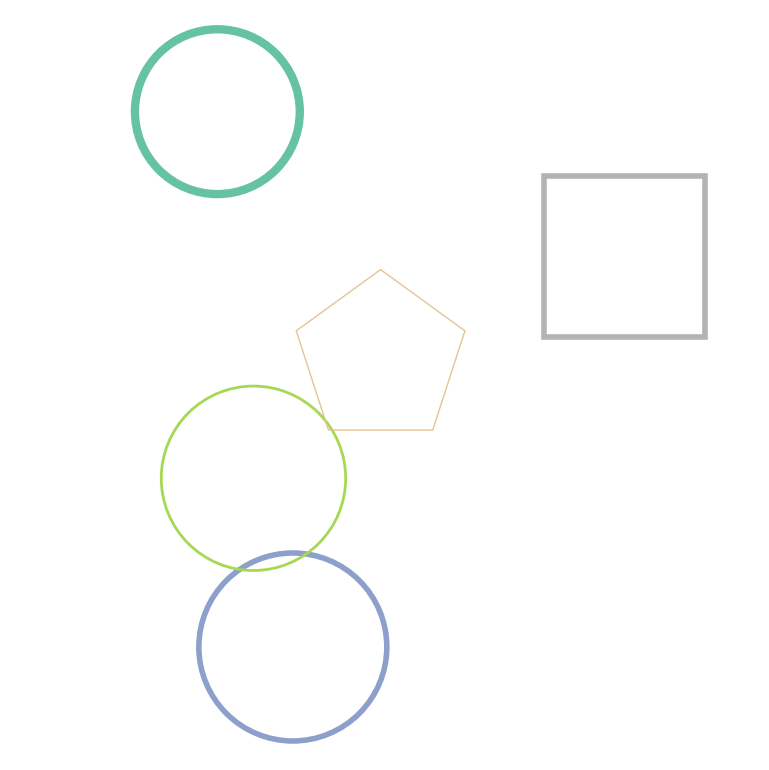[{"shape": "circle", "thickness": 3, "radius": 0.54, "center": [0.282, 0.855]}, {"shape": "circle", "thickness": 2, "radius": 0.61, "center": [0.38, 0.16]}, {"shape": "circle", "thickness": 1, "radius": 0.6, "center": [0.329, 0.379]}, {"shape": "pentagon", "thickness": 0.5, "radius": 0.58, "center": [0.494, 0.535]}, {"shape": "square", "thickness": 2, "radius": 0.52, "center": [0.811, 0.667]}]